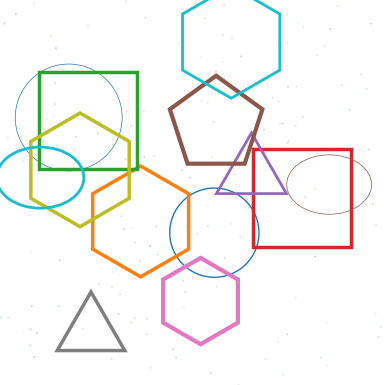[{"shape": "circle", "thickness": 0.5, "radius": 0.69, "center": [0.178, 0.695]}, {"shape": "circle", "thickness": 1, "radius": 0.58, "center": [0.557, 0.396]}, {"shape": "hexagon", "thickness": 2.5, "radius": 0.72, "center": [0.365, 0.425]}, {"shape": "square", "thickness": 2.5, "radius": 0.63, "center": [0.229, 0.687]}, {"shape": "square", "thickness": 2.5, "radius": 0.64, "center": [0.784, 0.486]}, {"shape": "triangle", "thickness": 2, "radius": 0.52, "center": [0.653, 0.55]}, {"shape": "oval", "thickness": 0.5, "radius": 0.55, "center": [0.855, 0.521]}, {"shape": "pentagon", "thickness": 3, "radius": 0.63, "center": [0.561, 0.677]}, {"shape": "hexagon", "thickness": 3, "radius": 0.56, "center": [0.521, 0.218]}, {"shape": "triangle", "thickness": 2.5, "radius": 0.51, "center": [0.236, 0.14]}, {"shape": "hexagon", "thickness": 2.5, "radius": 0.74, "center": [0.208, 0.559]}, {"shape": "hexagon", "thickness": 2, "radius": 0.73, "center": [0.6, 0.891]}, {"shape": "oval", "thickness": 2, "radius": 0.57, "center": [0.104, 0.539]}]